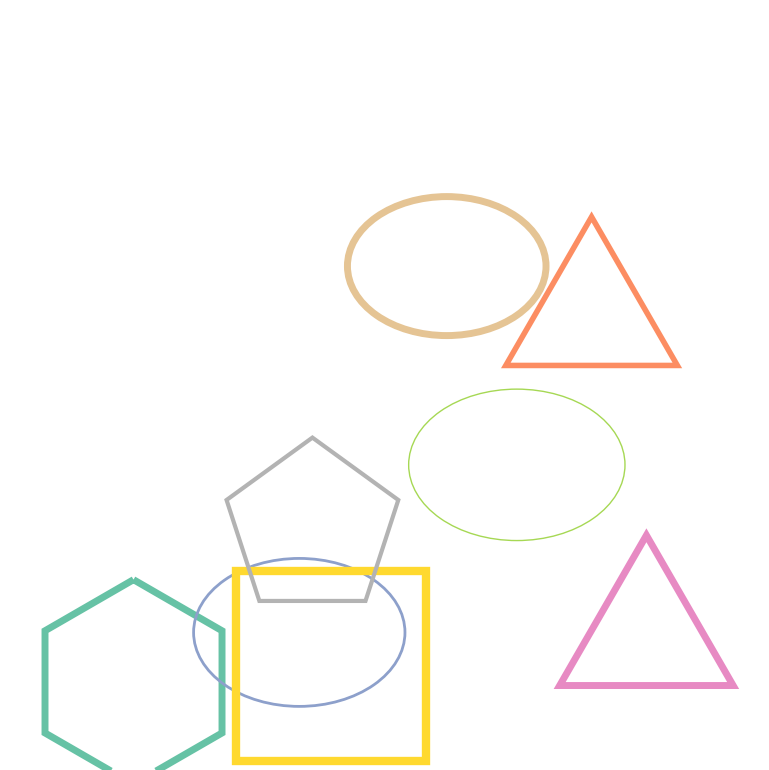[{"shape": "hexagon", "thickness": 2.5, "radius": 0.66, "center": [0.173, 0.114]}, {"shape": "triangle", "thickness": 2, "radius": 0.64, "center": [0.768, 0.59]}, {"shape": "oval", "thickness": 1, "radius": 0.69, "center": [0.389, 0.179]}, {"shape": "triangle", "thickness": 2.5, "radius": 0.65, "center": [0.84, 0.175]}, {"shape": "oval", "thickness": 0.5, "radius": 0.7, "center": [0.671, 0.396]}, {"shape": "square", "thickness": 3, "radius": 0.62, "center": [0.43, 0.135]}, {"shape": "oval", "thickness": 2.5, "radius": 0.64, "center": [0.58, 0.654]}, {"shape": "pentagon", "thickness": 1.5, "radius": 0.59, "center": [0.406, 0.314]}]